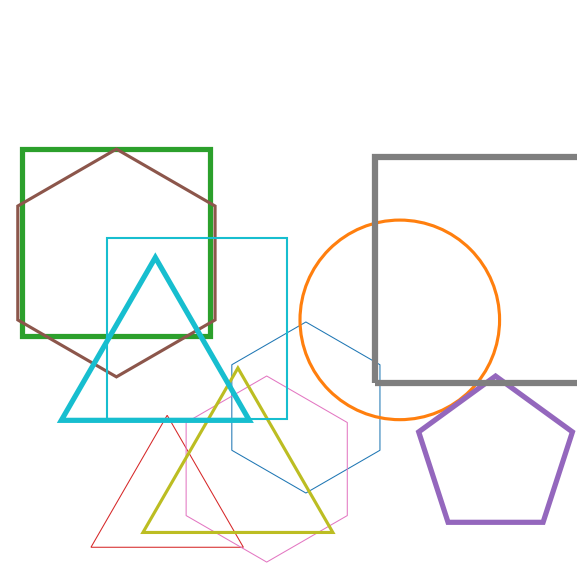[{"shape": "hexagon", "thickness": 0.5, "radius": 0.74, "center": [0.53, 0.294]}, {"shape": "circle", "thickness": 1.5, "radius": 0.86, "center": [0.692, 0.445]}, {"shape": "square", "thickness": 2.5, "radius": 0.81, "center": [0.201, 0.579]}, {"shape": "triangle", "thickness": 0.5, "radius": 0.76, "center": [0.289, 0.128]}, {"shape": "pentagon", "thickness": 2.5, "radius": 0.7, "center": [0.858, 0.208]}, {"shape": "hexagon", "thickness": 1.5, "radius": 0.99, "center": [0.202, 0.544]}, {"shape": "hexagon", "thickness": 0.5, "radius": 0.81, "center": [0.462, 0.187]}, {"shape": "square", "thickness": 3, "radius": 0.98, "center": [0.845, 0.532]}, {"shape": "triangle", "thickness": 1.5, "radius": 0.95, "center": [0.412, 0.172]}, {"shape": "square", "thickness": 1, "radius": 0.78, "center": [0.341, 0.43]}, {"shape": "triangle", "thickness": 2.5, "radius": 0.94, "center": [0.269, 0.365]}]